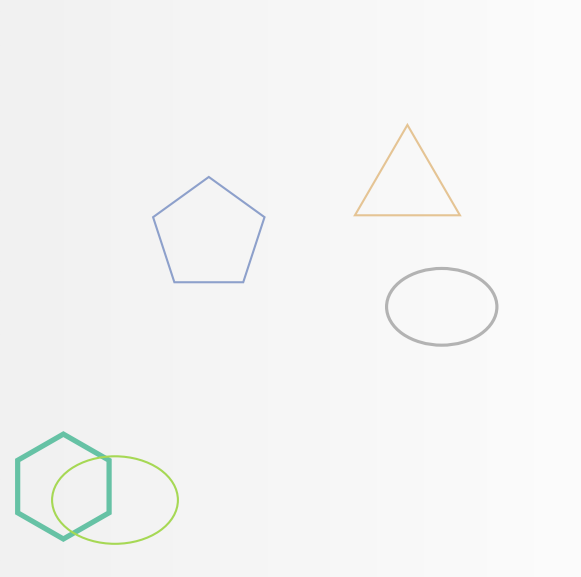[{"shape": "hexagon", "thickness": 2.5, "radius": 0.45, "center": [0.109, 0.157]}, {"shape": "pentagon", "thickness": 1, "radius": 0.5, "center": [0.359, 0.592]}, {"shape": "oval", "thickness": 1, "radius": 0.54, "center": [0.198, 0.133]}, {"shape": "triangle", "thickness": 1, "radius": 0.52, "center": [0.701, 0.678]}, {"shape": "oval", "thickness": 1.5, "radius": 0.47, "center": [0.76, 0.468]}]